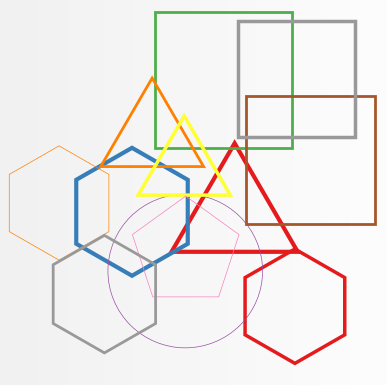[{"shape": "hexagon", "thickness": 2.5, "radius": 0.74, "center": [0.761, 0.205]}, {"shape": "triangle", "thickness": 3, "radius": 0.94, "center": [0.606, 0.44]}, {"shape": "hexagon", "thickness": 3, "radius": 0.83, "center": [0.341, 0.45]}, {"shape": "square", "thickness": 2, "radius": 0.88, "center": [0.576, 0.793]}, {"shape": "circle", "thickness": 0.5, "radius": 1.0, "center": [0.478, 0.296]}, {"shape": "hexagon", "thickness": 0.5, "radius": 0.74, "center": [0.152, 0.473]}, {"shape": "triangle", "thickness": 2, "radius": 0.77, "center": [0.393, 0.644]}, {"shape": "triangle", "thickness": 2.5, "radius": 0.69, "center": [0.475, 0.562]}, {"shape": "square", "thickness": 2, "radius": 0.83, "center": [0.8, 0.583]}, {"shape": "pentagon", "thickness": 0.5, "radius": 0.72, "center": [0.479, 0.346]}, {"shape": "square", "thickness": 2.5, "radius": 0.75, "center": [0.765, 0.796]}, {"shape": "hexagon", "thickness": 2, "radius": 0.76, "center": [0.269, 0.236]}]